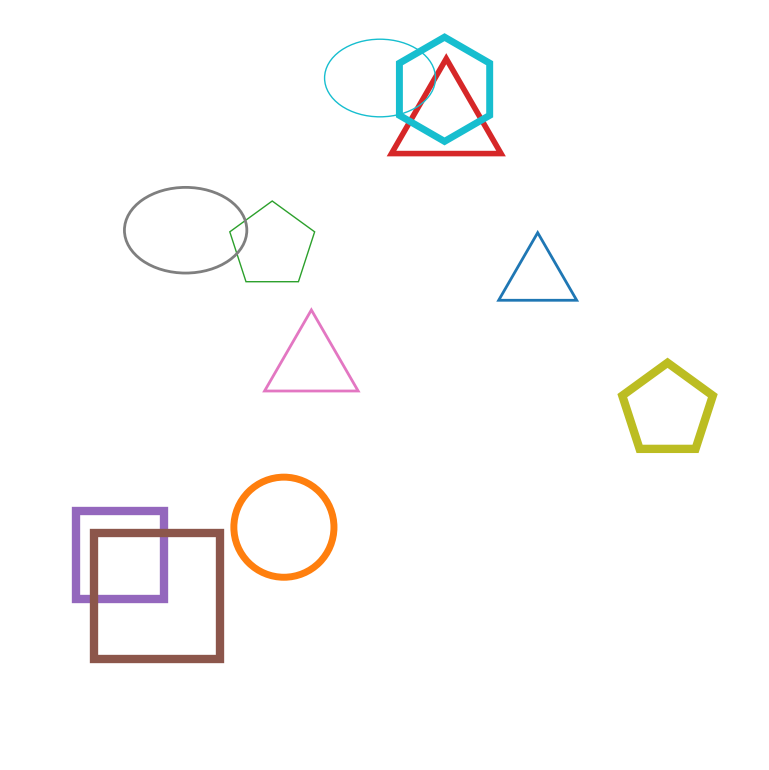[{"shape": "triangle", "thickness": 1, "radius": 0.29, "center": [0.698, 0.639]}, {"shape": "circle", "thickness": 2.5, "radius": 0.32, "center": [0.369, 0.315]}, {"shape": "pentagon", "thickness": 0.5, "radius": 0.29, "center": [0.354, 0.681]}, {"shape": "triangle", "thickness": 2, "radius": 0.41, "center": [0.58, 0.842]}, {"shape": "square", "thickness": 3, "radius": 0.29, "center": [0.156, 0.28]}, {"shape": "square", "thickness": 3, "radius": 0.41, "center": [0.204, 0.226]}, {"shape": "triangle", "thickness": 1, "radius": 0.35, "center": [0.404, 0.527]}, {"shape": "oval", "thickness": 1, "radius": 0.4, "center": [0.241, 0.701]}, {"shape": "pentagon", "thickness": 3, "radius": 0.31, "center": [0.867, 0.467]}, {"shape": "hexagon", "thickness": 2.5, "radius": 0.34, "center": [0.577, 0.884]}, {"shape": "oval", "thickness": 0.5, "radius": 0.36, "center": [0.494, 0.899]}]